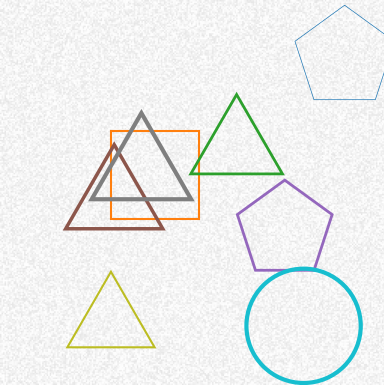[{"shape": "pentagon", "thickness": 0.5, "radius": 0.68, "center": [0.895, 0.851]}, {"shape": "square", "thickness": 1.5, "radius": 0.57, "center": [0.403, 0.545]}, {"shape": "triangle", "thickness": 2, "radius": 0.69, "center": [0.615, 0.617]}, {"shape": "pentagon", "thickness": 2, "radius": 0.65, "center": [0.74, 0.403]}, {"shape": "triangle", "thickness": 2.5, "radius": 0.73, "center": [0.297, 0.479]}, {"shape": "triangle", "thickness": 3, "radius": 0.75, "center": [0.367, 0.557]}, {"shape": "triangle", "thickness": 1.5, "radius": 0.65, "center": [0.288, 0.163]}, {"shape": "circle", "thickness": 3, "radius": 0.74, "center": [0.789, 0.154]}]